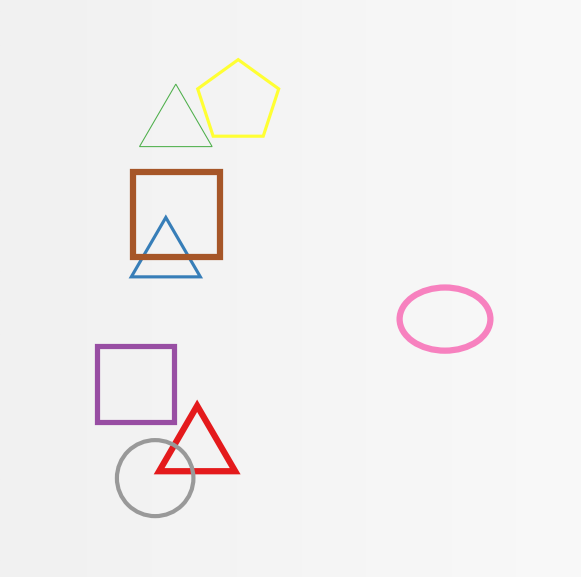[{"shape": "triangle", "thickness": 3, "radius": 0.38, "center": [0.339, 0.221]}, {"shape": "triangle", "thickness": 1.5, "radius": 0.34, "center": [0.285, 0.554]}, {"shape": "triangle", "thickness": 0.5, "radius": 0.36, "center": [0.302, 0.781]}, {"shape": "square", "thickness": 2.5, "radius": 0.33, "center": [0.233, 0.335]}, {"shape": "pentagon", "thickness": 1.5, "radius": 0.37, "center": [0.41, 0.823]}, {"shape": "square", "thickness": 3, "radius": 0.37, "center": [0.304, 0.628]}, {"shape": "oval", "thickness": 3, "radius": 0.39, "center": [0.766, 0.447]}, {"shape": "circle", "thickness": 2, "radius": 0.33, "center": [0.267, 0.171]}]